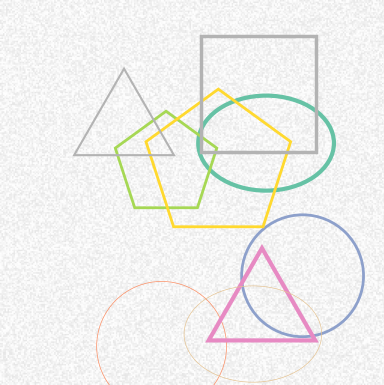[{"shape": "oval", "thickness": 3, "radius": 0.88, "center": [0.691, 0.628]}, {"shape": "circle", "thickness": 0.5, "radius": 0.84, "center": [0.42, 0.1]}, {"shape": "circle", "thickness": 2, "radius": 0.79, "center": [0.786, 0.284]}, {"shape": "triangle", "thickness": 3, "radius": 0.8, "center": [0.68, 0.196]}, {"shape": "pentagon", "thickness": 2, "radius": 0.69, "center": [0.431, 0.573]}, {"shape": "pentagon", "thickness": 2, "radius": 0.99, "center": [0.567, 0.571]}, {"shape": "oval", "thickness": 0.5, "radius": 0.89, "center": [0.657, 0.132]}, {"shape": "square", "thickness": 2.5, "radius": 0.75, "center": [0.671, 0.756]}, {"shape": "triangle", "thickness": 1.5, "radius": 0.75, "center": [0.322, 0.672]}]